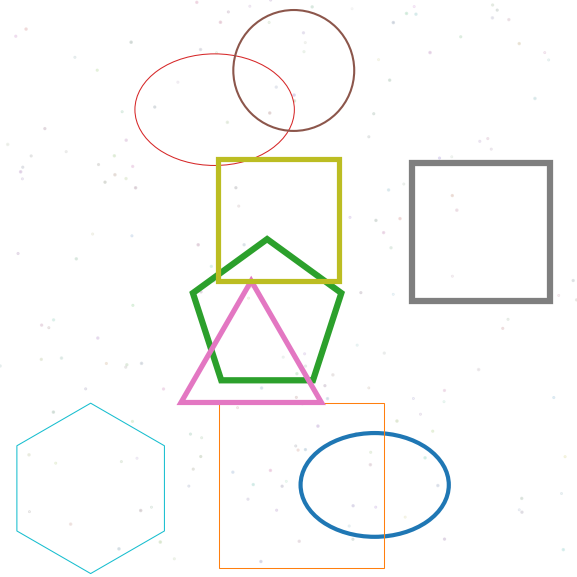[{"shape": "oval", "thickness": 2, "radius": 0.64, "center": [0.649, 0.159]}, {"shape": "square", "thickness": 0.5, "radius": 0.71, "center": [0.522, 0.159]}, {"shape": "pentagon", "thickness": 3, "radius": 0.68, "center": [0.463, 0.45]}, {"shape": "oval", "thickness": 0.5, "radius": 0.69, "center": [0.372, 0.809]}, {"shape": "circle", "thickness": 1, "radius": 0.52, "center": [0.509, 0.877]}, {"shape": "triangle", "thickness": 2.5, "radius": 0.7, "center": [0.435, 0.372]}, {"shape": "square", "thickness": 3, "radius": 0.6, "center": [0.833, 0.598]}, {"shape": "square", "thickness": 2.5, "radius": 0.52, "center": [0.483, 0.618]}, {"shape": "hexagon", "thickness": 0.5, "radius": 0.74, "center": [0.157, 0.153]}]